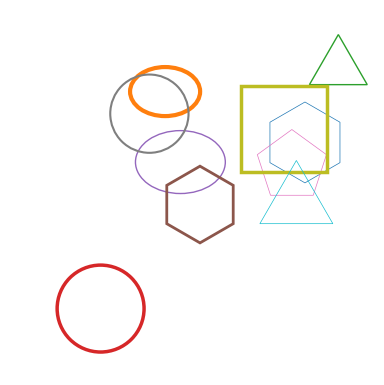[{"shape": "hexagon", "thickness": 0.5, "radius": 0.53, "center": [0.792, 0.63]}, {"shape": "oval", "thickness": 3, "radius": 0.45, "center": [0.429, 0.762]}, {"shape": "triangle", "thickness": 1, "radius": 0.43, "center": [0.879, 0.823]}, {"shape": "circle", "thickness": 2.5, "radius": 0.56, "center": [0.261, 0.199]}, {"shape": "oval", "thickness": 1, "radius": 0.58, "center": [0.469, 0.579]}, {"shape": "hexagon", "thickness": 2, "radius": 0.5, "center": [0.519, 0.469]}, {"shape": "pentagon", "thickness": 0.5, "radius": 0.47, "center": [0.758, 0.569]}, {"shape": "circle", "thickness": 1.5, "radius": 0.51, "center": [0.388, 0.705]}, {"shape": "square", "thickness": 2.5, "radius": 0.56, "center": [0.738, 0.666]}, {"shape": "triangle", "thickness": 0.5, "radius": 0.55, "center": [0.77, 0.474]}]